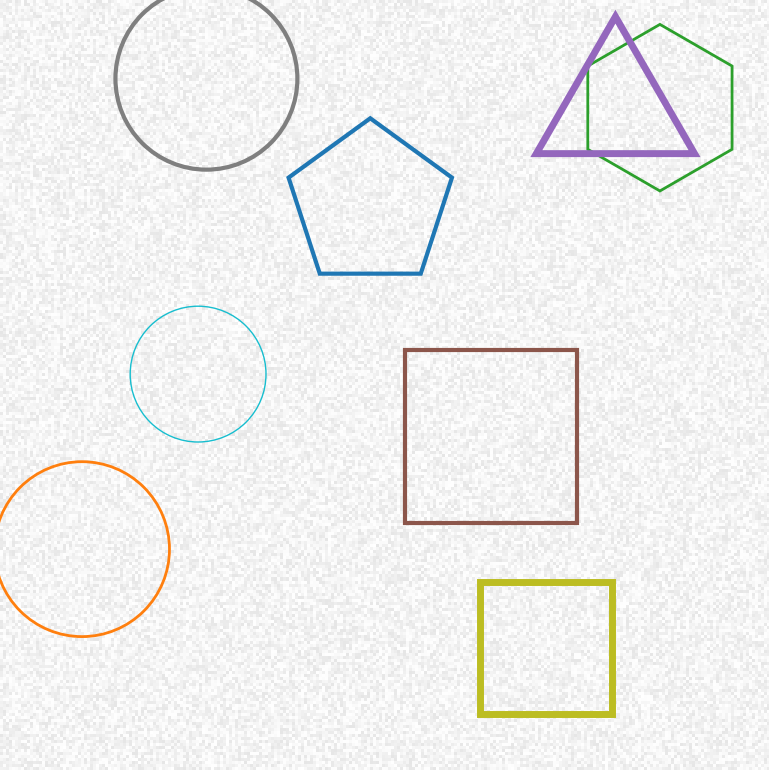[{"shape": "pentagon", "thickness": 1.5, "radius": 0.56, "center": [0.481, 0.735]}, {"shape": "circle", "thickness": 1, "radius": 0.57, "center": [0.107, 0.287]}, {"shape": "hexagon", "thickness": 1, "radius": 0.54, "center": [0.857, 0.86]}, {"shape": "triangle", "thickness": 2.5, "radius": 0.59, "center": [0.799, 0.86]}, {"shape": "square", "thickness": 1.5, "radius": 0.56, "center": [0.638, 0.433]}, {"shape": "circle", "thickness": 1.5, "radius": 0.59, "center": [0.268, 0.898]}, {"shape": "square", "thickness": 2.5, "radius": 0.43, "center": [0.71, 0.159]}, {"shape": "circle", "thickness": 0.5, "radius": 0.44, "center": [0.257, 0.514]}]